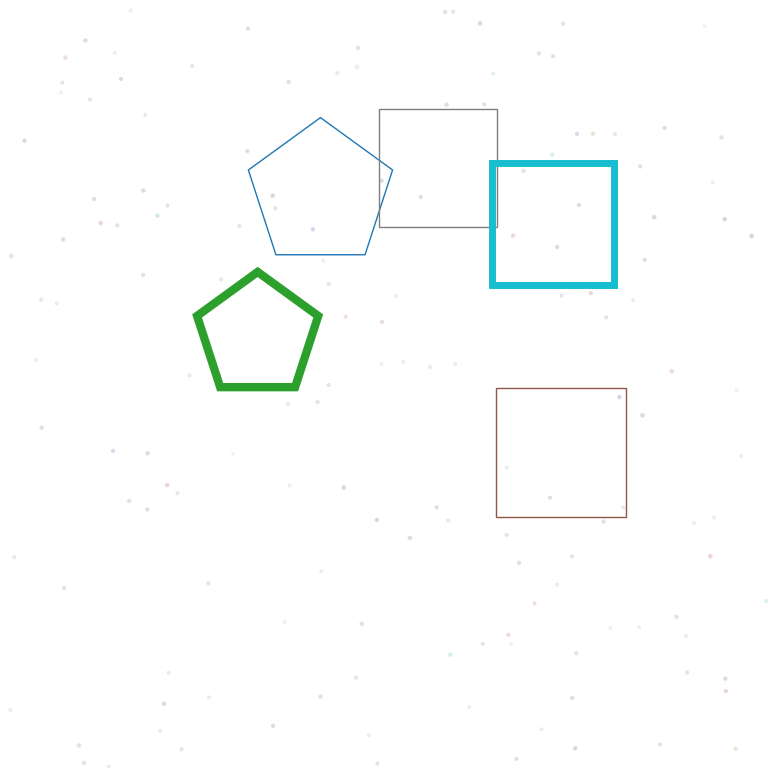[{"shape": "pentagon", "thickness": 0.5, "radius": 0.49, "center": [0.416, 0.749]}, {"shape": "pentagon", "thickness": 3, "radius": 0.41, "center": [0.335, 0.564]}, {"shape": "square", "thickness": 0.5, "radius": 0.42, "center": [0.729, 0.412]}, {"shape": "square", "thickness": 0.5, "radius": 0.38, "center": [0.569, 0.782]}, {"shape": "square", "thickness": 2.5, "radius": 0.4, "center": [0.718, 0.709]}]